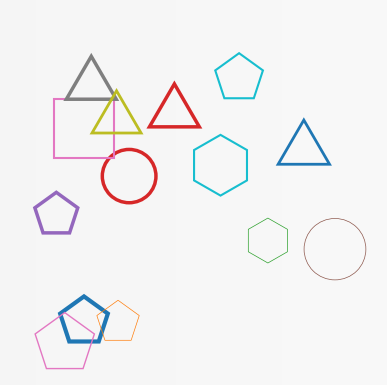[{"shape": "triangle", "thickness": 2, "radius": 0.38, "center": [0.784, 0.612]}, {"shape": "pentagon", "thickness": 3, "radius": 0.32, "center": [0.217, 0.165]}, {"shape": "pentagon", "thickness": 0.5, "radius": 0.29, "center": [0.305, 0.163]}, {"shape": "hexagon", "thickness": 0.5, "radius": 0.29, "center": [0.691, 0.375]}, {"shape": "circle", "thickness": 2.5, "radius": 0.35, "center": [0.333, 0.543]}, {"shape": "triangle", "thickness": 2.5, "radius": 0.37, "center": [0.45, 0.708]}, {"shape": "pentagon", "thickness": 2.5, "radius": 0.29, "center": [0.145, 0.442]}, {"shape": "circle", "thickness": 0.5, "radius": 0.4, "center": [0.864, 0.353]}, {"shape": "square", "thickness": 1.5, "radius": 0.39, "center": [0.218, 0.666]}, {"shape": "pentagon", "thickness": 1, "radius": 0.4, "center": [0.167, 0.108]}, {"shape": "triangle", "thickness": 2.5, "radius": 0.37, "center": [0.236, 0.779]}, {"shape": "triangle", "thickness": 2, "radius": 0.37, "center": [0.301, 0.691]}, {"shape": "pentagon", "thickness": 1.5, "radius": 0.32, "center": [0.617, 0.797]}, {"shape": "hexagon", "thickness": 1.5, "radius": 0.39, "center": [0.569, 0.571]}]